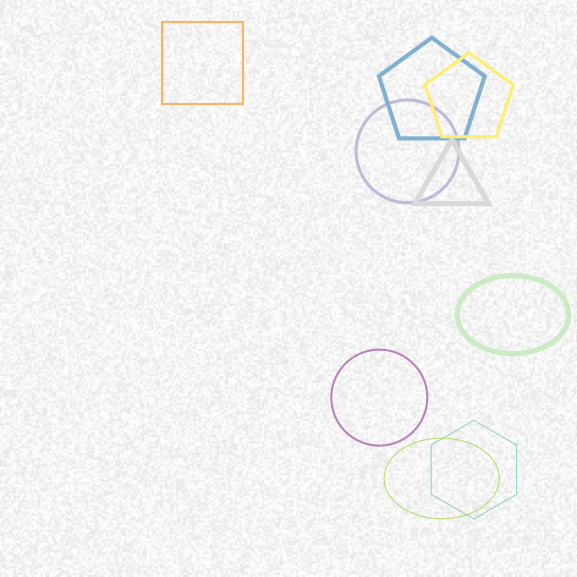[{"shape": "hexagon", "thickness": 0.5, "radius": 0.43, "center": [0.821, 0.186]}, {"shape": "square", "thickness": 0.5, "radius": 0.39, "center": [0.117, 0.334]}, {"shape": "circle", "thickness": 1.5, "radius": 0.44, "center": [0.706, 0.737]}, {"shape": "pentagon", "thickness": 2, "radius": 0.48, "center": [0.748, 0.837]}, {"shape": "square", "thickness": 1, "radius": 0.35, "center": [0.351, 0.89]}, {"shape": "oval", "thickness": 0.5, "radius": 0.5, "center": [0.765, 0.171]}, {"shape": "triangle", "thickness": 2.5, "radius": 0.37, "center": [0.782, 0.684]}, {"shape": "circle", "thickness": 1, "radius": 0.42, "center": [0.657, 0.311]}, {"shape": "oval", "thickness": 2.5, "radius": 0.48, "center": [0.888, 0.454]}, {"shape": "pentagon", "thickness": 1.5, "radius": 0.4, "center": [0.812, 0.827]}]